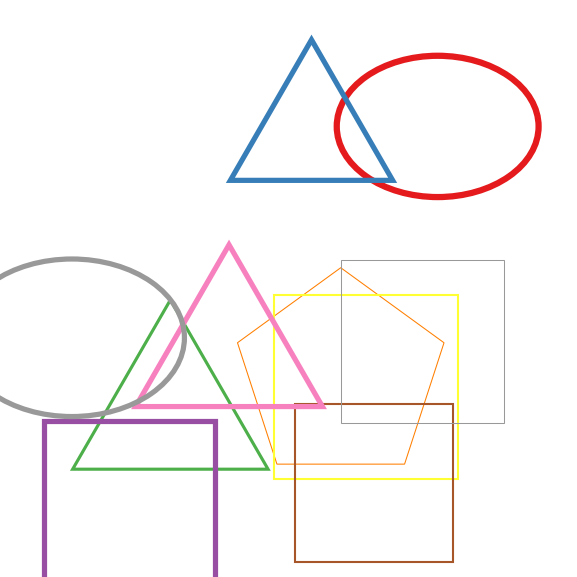[{"shape": "oval", "thickness": 3, "radius": 0.87, "center": [0.758, 0.78]}, {"shape": "triangle", "thickness": 2.5, "radius": 0.81, "center": [0.539, 0.768]}, {"shape": "triangle", "thickness": 1.5, "radius": 0.98, "center": [0.295, 0.284]}, {"shape": "square", "thickness": 2.5, "radius": 0.74, "center": [0.224, 0.121]}, {"shape": "pentagon", "thickness": 0.5, "radius": 0.94, "center": [0.59, 0.348]}, {"shape": "square", "thickness": 1, "radius": 0.8, "center": [0.633, 0.329]}, {"shape": "square", "thickness": 1, "radius": 0.68, "center": [0.647, 0.163]}, {"shape": "triangle", "thickness": 2.5, "radius": 0.93, "center": [0.397, 0.389]}, {"shape": "oval", "thickness": 2.5, "radius": 0.97, "center": [0.125, 0.414]}, {"shape": "square", "thickness": 0.5, "radius": 0.71, "center": [0.732, 0.408]}]